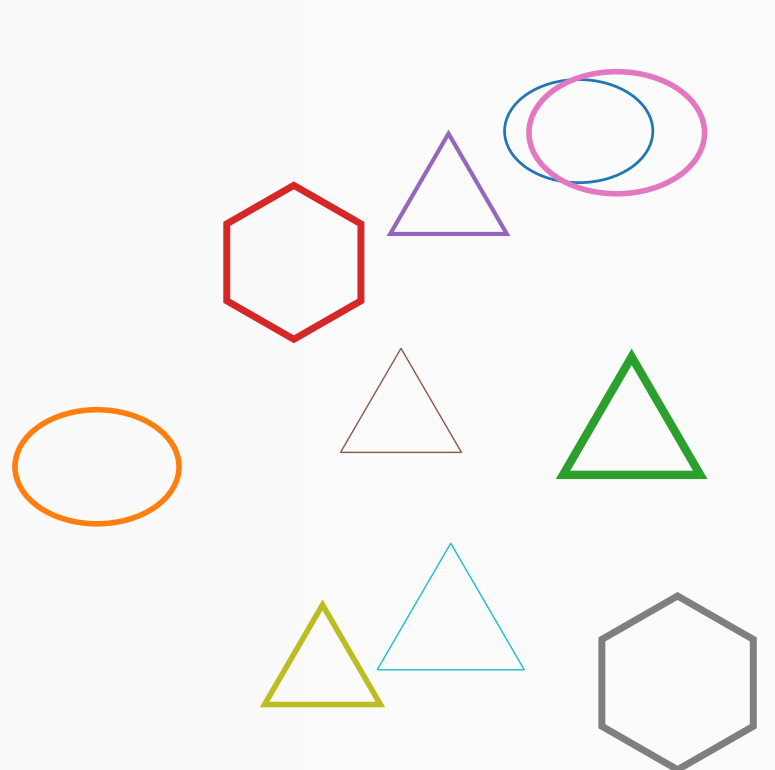[{"shape": "oval", "thickness": 1, "radius": 0.48, "center": [0.747, 0.83]}, {"shape": "oval", "thickness": 2, "radius": 0.53, "center": [0.125, 0.394]}, {"shape": "triangle", "thickness": 3, "radius": 0.51, "center": [0.815, 0.434]}, {"shape": "hexagon", "thickness": 2.5, "radius": 0.5, "center": [0.379, 0.659]}, {"shape": "triangle", "thickness": 1.5, "radius": 0.43, "center": [0.579, 0.74]}, {"shape": "triangle", "thickness": 0.5, "radius": 0.45, "center": [0.517, 0.458]}, {"shape": "oval", "thickness": 2, "radius": 0.57, "center": [0.796, 0.828]}, {"shape": "hexagon", "thickness": 2.5, "radius": 0.56, "center": [0.874, 0.113]}, {"shape": "triangle", "thickness": 2, "radius": 0.43, "center": [0.416, 0.128]}, {"shape": "triangle", "thickness": 0.5, "radius": 0.55, "center": [0.582, 0.185]}]